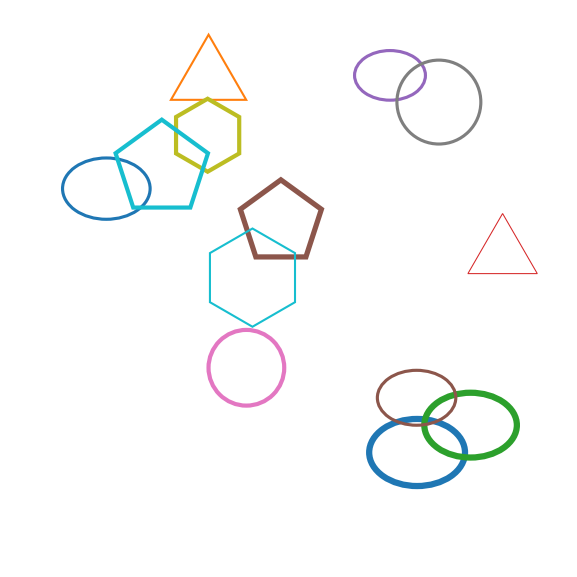[{"shape": "oval", "thickness": 3, "radius": 0.41, "center": [0.722, 0.216]}, {"shape": "oval", "thickness": 1.5, "radius": 0.38, "center": [0.184, 0.673]}, {"shape": "triangle", "thickness": 1, "radius": 0.38, "center": [0.361, 0.864]}, {"shape": "oval", "thickness": 3, "radius": 0.4, "center": [0.815, 0.263]}, {"shape": "triangle", "thickness": 0.5, "radius": 0.35, "center": [0.87, 0.56]}, {"shape": "oval", "thickness": 1.5, "radius": 0.31, "center": [0.675, 0.869]}, {"shape": "pentagon", "thickness": 2.5, "radius": 0.37, "center": [0.486, 0.614]}, {"shape": "oval", "thickness": 1.5, "radius": 0.34, "center": [0.721, 0.31]}, {"shape": "circle", "thickness": 2, "radius": 0.33, "center": [0.427, 0.362]}, {"shape": "circle", "thickness": 1.5, "radius": 0.36, "center": [0.76, 0.822]}, {"shape": "hexagon", "thickness": 2, "radius": 0.32, "center": [0.36, 0.765]}, {"shape": "hexagon", "thickness": 1, "radius": 0.43, "center": [0.437, 0.518]}, {"shape": "pentagon", "thickness": 2, "radius": 0.42, "center": [0.28, 0.708]}]